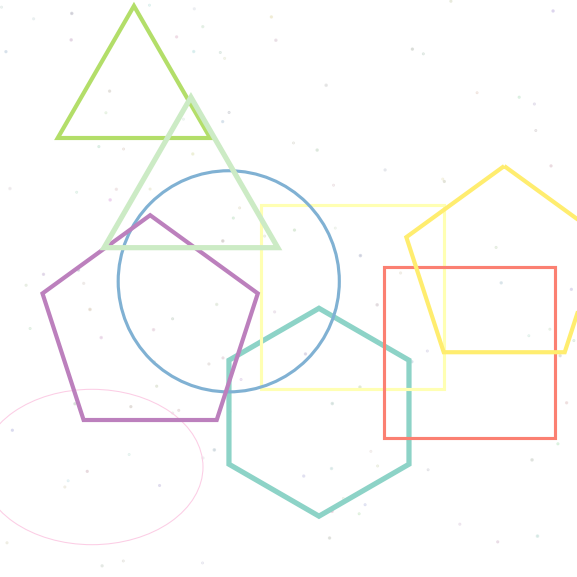[{"shape": "hexagon", "thickness": 2.5, "radius": 0.9, "center": [0.552, 0.285]}, {"shape": "square", "thickness": 1.5, "radius": 0.8, "center": [0.61, 0.485]}, {"shape": "square", "thickness": 1.5, "radius": 0.74, "center": [0.813, 0.389]}, {"shape": "circle", "thickness": 1.5, "radius": 0.96, "center": [0.396, 0.512]}, {"shape": "triangle", "thickness": 2, "radius": 0.76, "center": [0.232, 0.836]}, {"shape": "oval", "thickness": 0.5, "radius": 0.96, "center": [0.159, 0.19]}, {"shape": "pentagon", "thickness": 2, "radius": 0.98, "center": [0.26, 0.43]}, {"shape": "triangle", "thickness": 2.5, "radius": 0.87, "center": [0.331, 0.657]}, {"shape": "pentagon", "thickness": 2, "radius": 0.89, "center": [0.873, 0.533]}]